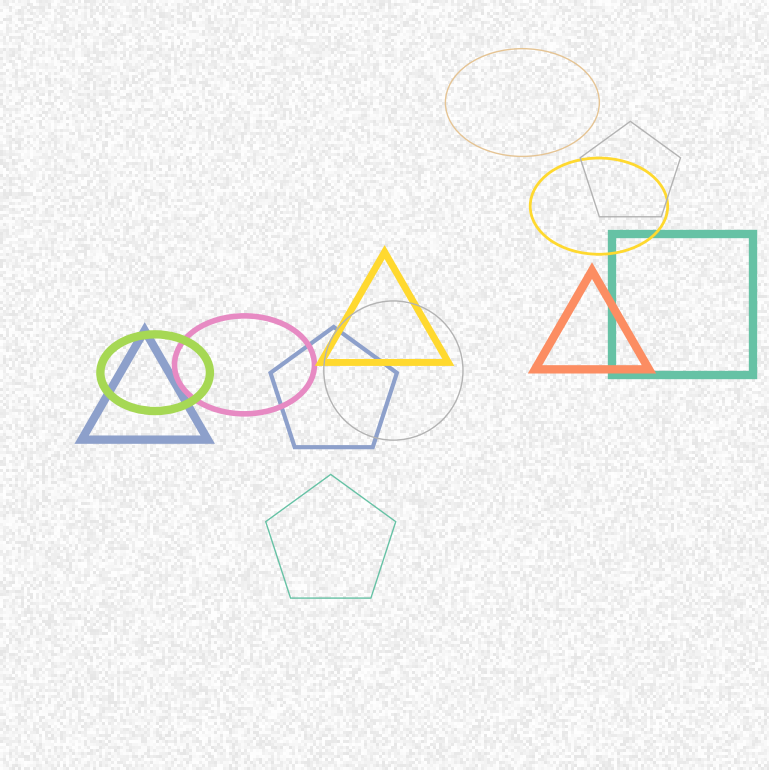[{"shape": "pentagon", "thickness": 0.5, "radius": 0.44, "center": [0.43, 0.295]}, {"shape": "square", "thickness": 3, "radius": 0.46, "center": [0.886, 0.605]}, {"shape": "triangle", "thickness": 3, "radius": 0.43, "center": [0.769, 0.563]}, {"shape": "pentagon", "thickness": 1.5, "radius": 0.43, "center": [0.433, 0.489]}, {"shape": "triangle", "thickness": 3, "radius": 0.47, "center": [0.188, 0.476]}, {"shape": "oval", "thickness": 2, "radius": 0.45, "center": [0.317, 0.526]}, {"shape": "oval", "thickness": 3, "radius": 0.36, "center": [0.201, 0.516]}, {"shape": "oval", "thickness": 1, "radius": 0.45, "center": [0.778, 0.732]}, {"shape": "triangle", "thickness": 2.5, "radius": 0.48, "center": [0.499, 0.577]}, {"shape": "oval", "thickness": 0.5, "radius": 0.5, "center": [0.678, 0.867]}, {"shape": "pentagon", "thickness": 0.5, "radius": 0.34, "center": [0.819, 0.774]}, {"shape": "circle", "thickness": 0.5, "radius": 0.45, "center": [0.511, 0.519]}]